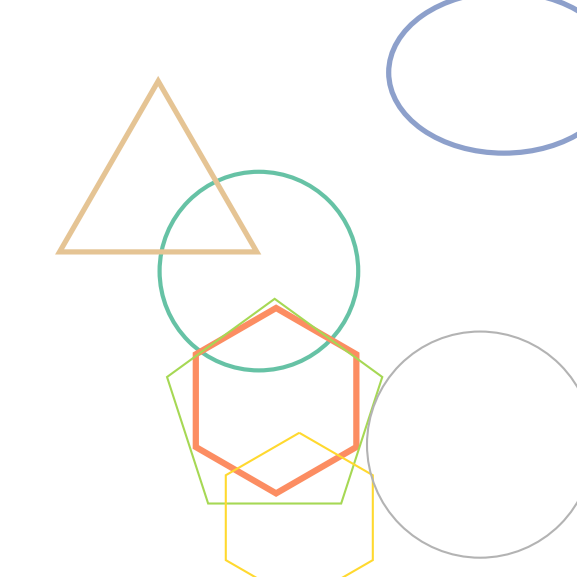[{"shape": "circle", "thickness": 2, "radius": 0.86, "center": [0.448, 0.53]}, {"shape": "hexagon", "thickness": 3, "radius": 0.8, "center": [0.478, 0.305]}, {"shape": "oval", "thickness": 2.5, "radius": 1.0, "center": [0.873, 0.874]}, {"shape": "pentagon", "thickness": 1, "radius": 0.98, "center": [0.476, 0.286]}, {"shape": "hexagon", "thickness": 1, "radius": 0.73, "center": [0.518, 0.103]}, {"shape": "triangle", "thickness": 2.5, "radius": 0.99, "center": [0.274, 0.662]}, {"shape": "circle", "thickness": 1, "radius": 0.98, "center": [0.831, 0.229]}]